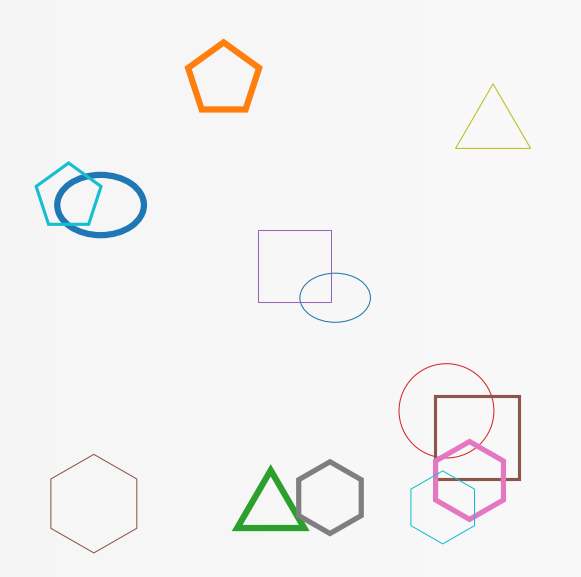[{"shape": "oval", "thickness": 0.5, "radius": 0.3, "center": [0.577, 0.484]}, {"shape": "oval", "thickness": 3, "radius": 0.37, "center": [0.173, 0.644]}, {"shape": "pentagon", "thickness": 3, "radius": 0.32, "center": [0.385, 0.862]}, {"shape": "triangle", "thickness": 3, "radius": 0.33, "center": [0.466, 0.118]}, {"shape": "circle", "thickness": 0.5, "radius": 0.41, "center": [0.768, 0.288]}, {"shape": "square", "thickness": 0.5, "radius": 0.31, "center": [0.507, 0.539]}, {"shape": "hexagon", "thickness": 0.5, "radius": 0.43, "center": [0.161, 0.127]}, {"shape": "square", "thickness": 1.5, "radius": 0.36, "center": [0.82, 0.242]}, {"shape": "hexagon", "thickness": 2.5, "radius": 0.34, "center": [0.808, 0.167]}, {"shape": "hexagon", "thickness": 2.5, "radius": 0.31, "center": [0.568, 0.137]}, {"shape": "triangle", "thickness": 0.5, "radius": 0.37, "center": [0.848, 0.779]}, {"shape": "hexagon", "thickness": 0.5, "radius": 0.32, "center": [0.762, 0.121]}, {"shape": "pentagon", "thickness": 1.5, "radius": 0.29, "center": [0.118, 0.658]}]